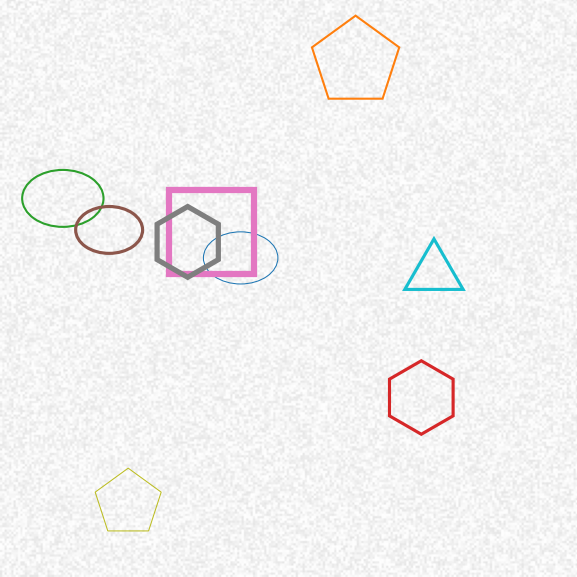[{"shape": "oval", "thickness": 0.5, "radius": 0.32, "center": [0.417, 0.553]}, {"shape": "pentagon", "thickness": 1, "radius": 0.4, "center": [0.616, 0.893]}, {"shape": "oval", "thickness": 1, "radius": 0.35, "center": [0.109, 0.656]}, {"shape": "hexagon", "thickness": 1.5, "radius": 0.32, "center": [0.73, 0.311]}, {"shape": "oval", "thickness": 1.5, "radius": 0.29, "center": [0.189, 0.601]}, {"shape": "square", "thickness": 3, "radius": 0.37, "center": [0.366, 0.597]}, {"shape": "hexagon", "thickness": 2.5, "radius": 0.31, "center": [0.325, 0.58]}, {"shape": "pentagon", "thickness": 0.5, "radius": 0.3, "center": [0.222, 0.128]}, {"shape": "triangle", "thickness": 1.5, "radius": 0.29, "center": [0.751, 0.527]}]